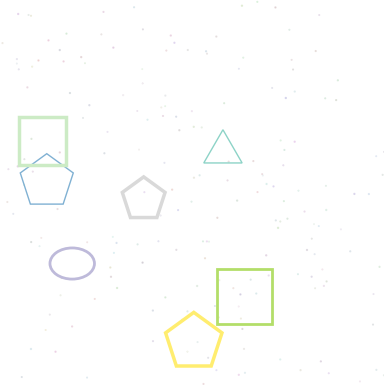[{"shape": "triangle", "thickness": 1, "radius": 0.29, "center": [0.579, 0.605]}, {"shape": "oval", "thickness": 2, "radius": 0.29, "center": [0.188, 0.316]}, {"shape": "pentagon", "thickness": 1, "radius": 0.36, "center": [0.121, 0.528]}, {"shape": "square", "thickness": 2, "radius": 0.35, "center": [0.635, 0.231]}, {"shape": "pentagon", "thickness": 2.5, "radius": 0.29, "center": [0.373, 0.482]}, {"shape": "square", "thickness": 2.5, "radius": 0.31, "center": [0.111, 0.634]}, {"shape": "pentagon", "thickness": 2.5, "radius": 0.38, "center": [0.503, 0.112]}]